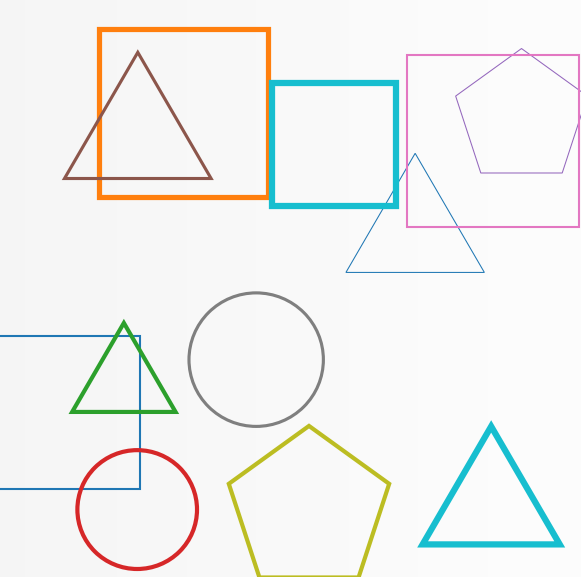[{"shape": "square", "thickness": 1, "radius": 0.67, "center": [0.108, 0.285]}, {"shape": "triangle", "thickness": 0.5, "radius": 0.69, "center": [0.714, 0.596]}, {"shape": "square", "thickness": 2.5, "radius": 0.73, "center": [0.316, 0.803]}, {"shape": "triangle", "thickness": 2, "radius": 0.51, "center": [0.213, 0.337]}, {"shape": "circle", "thickness": 2, "radius": 0.51, "center": [0.236, 0.117]}, {"shape": "pentagon", "thickness": 0.5, "radius": 0.6, "center": [0.897, 0.796]}, {"shape": "triangle", "thickness": 1.5, "radius": 0.73, "center": [0.237, 0.763]}, {"shape": "square", "thickness": 1, "radius": 0.74, "center": [0.848, 0.755]}, {"shape": "circle", "thickness": 1.5, "radius": 0.58, "center": [0.441, 0.376]}, {"shape": "pentagon", "thickness": 2, "radius": 0.73, "center": [0.532, 0.117]}, {"shape": "square", "thickness": 3, "radius": 0.53, "center": [0.574, 0.748]}, {"shape": "triangle", "thickness": 3, "radius": 0.68, "center": [0.845, 0.125]}]